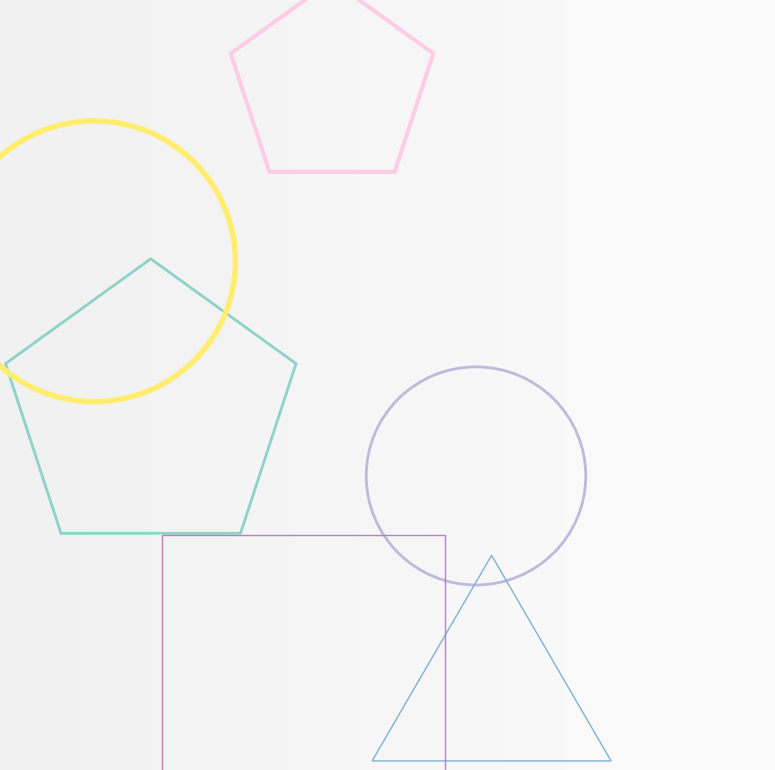[{"shape": "pentagon", "thickness": 1, "radius": 0.99, "center": [0.195, 0.467]}, {"shape": "circle", "thickness": 1, "radius": 0.71, "center": [0.614, 0.382]}, {"shape": "triangle", "thickness": 0.5, "radius": 0.89, "center": [0.634, 0.101]}, {"shape": "pentagon", "thickness": 1.5, "radius": 0.69, "center": [0.428, 0.888]}, {"shape": "square", "thickness": 0.5, "radius": 0.91, "center": [0.392, 0.123]}, {"shape": "circle", "thickness": 2, "radius": 0.91, "center": [0.122, 0.661]}]